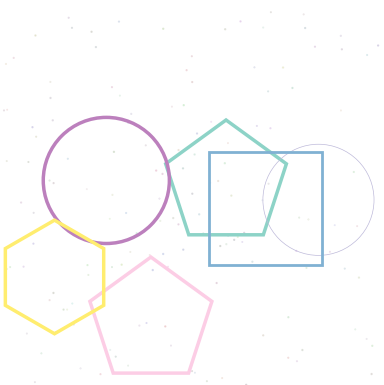[{"shape": "pentagon", "thickness": 2.5, "radius": 0.82, "center": [0.587, 0.523]}, {"shape": "circle", "thickness": 0.5, "radius": 0.72, "center": [0.827, 0.481]}, {"shape": "square", "thickness": 2, "radius": 0.73, "center": [0.691, 0.458]}, {"shape": "pentagon", "thickness": 2.5, "radius": 0.83, "center": [0.392, 0.166]}, {"shape": "circle", "thickness": 2.5, "radius": 0.82, "center": [0.276, 0.531]}, {"shape": "hexagon", "thickness": 2.5, "radius": 0.74, "center": [0.142, 0.281]}]